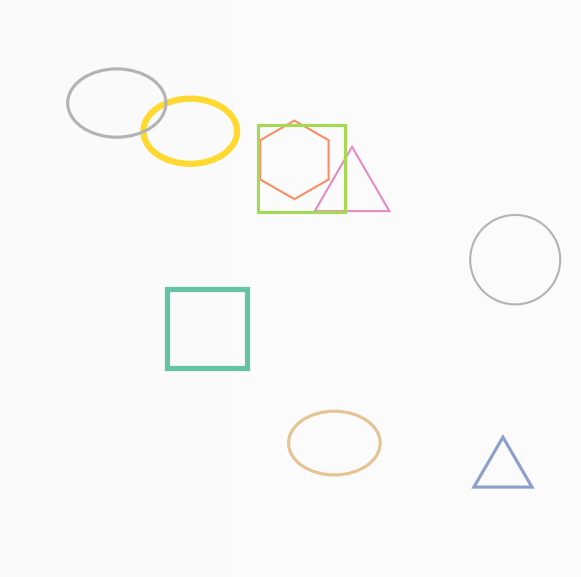[{"shape": "square", "thickness": 2.5, "radius": 0.34, "center": [0.356, 0.431]}, {"shape": "hexagon", "thickness": 1, "radius": 0.34, "center": [0.507, 0.722]}, {"shape": "triangle", "thickness": 1.5, "radius": 0.29, "center": [0.865, 0.185]}, {"shape": "triangle", "thickness": 1, "radius": 0.37, "center": [0.606, 0.671]}, {"shape": "square", "thickness": 1.5, "radius": 0.38, "center": [0.519, 0.707]}, {"shape": "oval", "thickness": 3, "radius": 0.4, "center": [0.327, 0.772]}, {"shape": "oval", "thickness": 1.5, "radius": 0.39, "center": [0.575, 0.232]}, {"shape": "oval", "thickness": 1.5, "radius": 0.42, "center": [0.201, 0.821]}, {"shape": "circle", "thickness": 1, "radius": 0.39, "center": [0.886, 0.549]}]